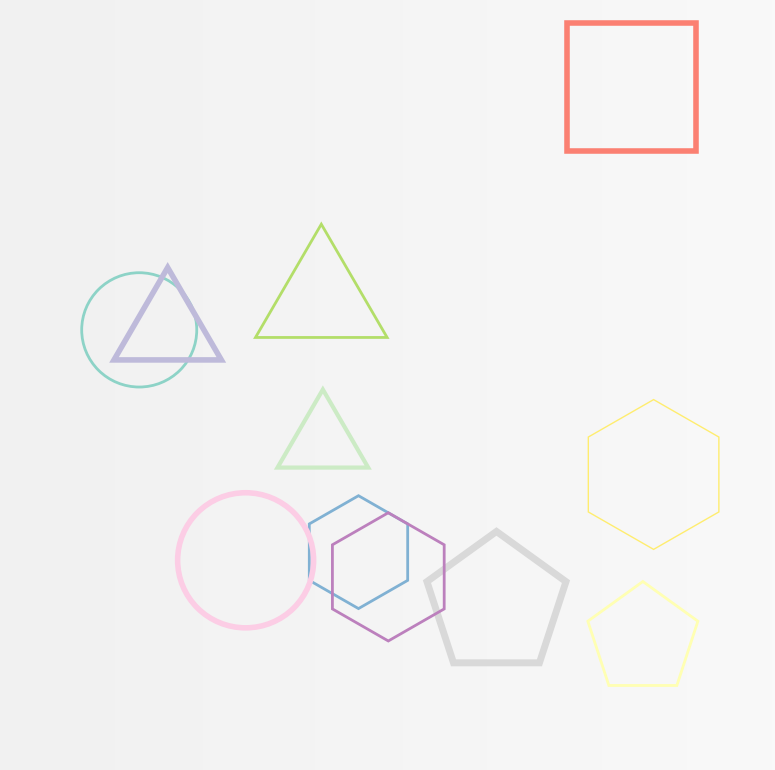[{"shape": "circle", "thickness": 1, "radius": 0.37, "center": [0.18, 0.572]}, {"shape": "pentagon", "thickness": 1, "radius": 0.37, "center": [0.83, 0.17]}, {"shape": "triangle", "thickness": 2, "radius": 0.4, "center": [0.216, 0.573]}, {"shape": "square", "thickness": 2, "radius": 0.42, "center": [0.815, 0.887]}, {"shape": "hexagon", "thickness": 1, "radius": 0.37, "center": [0.463, 0.283]}, {"shape": "triangle", "thickness": 1, "radius": 0.49, "center": [0.415, 0.611]}, {"shape": "circle", "thickness": 2, "radius": 0.44, "center": [0.317, 0.272]}, {"shape": "pentagon", "thickness": 2.5, "radius": 0.47, "center": [0.641, 0.215]}, {"shape": "hexagon", "thickness": 1, "radius": 0.42, "center": [0.501, 0.251]}, {"shape": "triangle", "thickness": 1.5, "radius": 0.34, "center": [0.417, 0.427]}, {"shape": "hexagon", "thickness": 0.5, "radius": 0.49, "center": [0.843, 0.384]}]